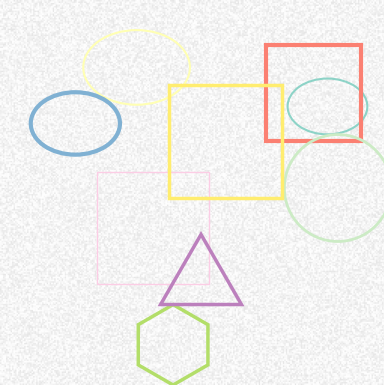[{"shape": "oval", "thickness": 1.5, "radius": 0.52, "center": [0.851, 0.723]}, {"shape": "oval", "thickness": 1.5, "radius": 0.69, "center": [0.355, 0.825]}, {"shape": "square", "thickness": 3, "radius": 0.62, "center": [0.814, 0.758]}, {"shape": "oval", "thickness": 3, "radius": 0.58, "center": [0.196, 0.679]}, {"shape": "hexagon", "thickness": 2.5, "radius": 0.52, "center": [0.45, 0.104]}, {"shape": "square", "thickness": 1, "radius": 0.72, "center": [0.397, 0.408]}, {"shape": "triangle", "thickness": 2.5, "radius": 0.61, "center": [0.522, 0.27]}, {"shape": "circle", "thickness": 2, "radius": 0.69, "center": [0.877, 0.512]}, {"shape": "square", "thickness": 2.5, "radius": 0.73, "center": [0.586, 0.632]}]